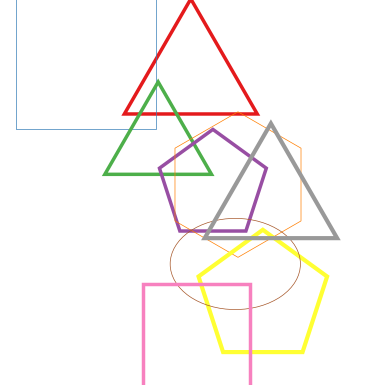[{"shape": "triangle", "thickness": 2.5, "radius": 1.0, "center": [0.496, 0.804]}, {"shape": "square", "thickness": 0.5, "radius": 0.91, "center": [0.223, 0.845]}, {"shape": "triangle", "thickness": 2.5, "radius": 0.8, "center": [0.411, 0.627]}, {"shape": "pentagon", "thickness": 2.5, "radius": 0.73, "center": [0.553, 0.518]}, {"shape": "hexagon", "thickness": 0.5, "radius": 0.94, "center": [0.618, 0.521]}, {"shape": "pentagon", "thickness": 3, "radius": 0.88, "center": [0.683, 0.228]}, {"shape": "oval", "thickness": 0.5, "radius": 0.85, "center": [0.611, 0.314]}, {"shape": "square", "thickness": 2.5, "radius": 0.7, "center": [0.511, 0.123]}, {"shape": "triangle", "thickness": 3, "radius": 0.99, "center": [0.704, 0.481]}]